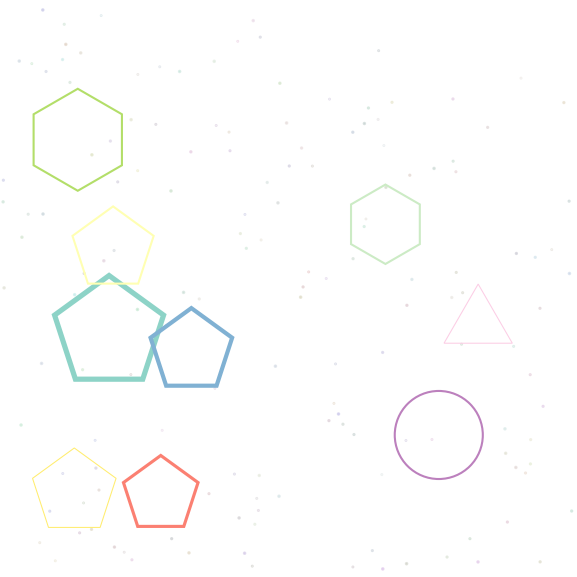[{"shape": "pentagon", "thickness": 2.5, "radius": 0.5, "center": [0.189, 0.423]}, {"shape": "pentagon", "thickness": 1, "radius": 0.37, "center": [0.196, 0.568]}, {"shape": "pentagon", "thickness": 1.5, "radius": 0.34, "center": [0.278, 0.143]}, {"shape": "pentagon", "thickness": 2, "radius": 0.37, "center": [0.331, 0.391]}, {"shape": "hexagon", "thickness": 1, "radius": 0.44, "center": [0.135, 0.757]}, {"shape": "triangle", "thickness": 0.5, "radius": 0.34, "center": [0.828, 0.439]}, {"shape": "circle", "thickness": 1, "radius": 0.38, "center": [0.76, 0.246]}, {"shape": "hexagon", "thickness": 1, "radius": 0.34, "center": [0.667, 0.611]}, {"shape": "pentagon", "thickness": 0.5, "radius": 0.38, "center": [0.129, 0.147]}]